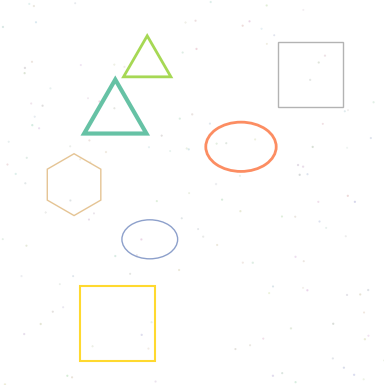[{"shape": "triangle", "thickness": 3, "radius": 0.47, "center": [0.299, 0.7]}, {"shape": "oval", "thickness": 2, "radius": 0.46, "center": [0.626, 0.619]}, {"shape": "oval", "thickness": 1, "radius": 0.36, "center": [0.389, 0.378]}, {"shape": "triangle", "thickness": 2, "radius": 0.36, "center": [0.382, 0.836]}, {"shape": "square", "thickness": 1.5, "radius": 0.48, "center": [0.305, 0.159]}, {"shape": "hexagon", "thickness": 1, "radius": 0.4, "center": [0.192, 0.52]}, {"shape": "square", "thickness": 1, "radius": 0.42, "center": [0.806, 0.806]}]